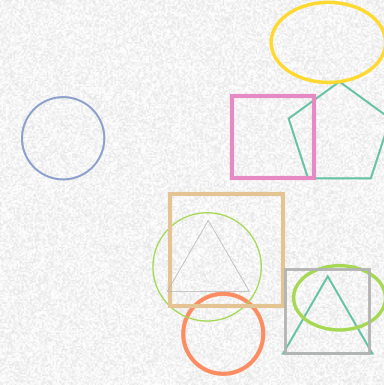[{"shape": "pentagon", "thickness": 1.5, "radius": 0.69, "center": [0.882, 0.649]}, {"shape": "triangle", "thickness": 1.5, "radius": 0.67, "center": [0.851, 0.149]}, {"shape": "circle", "thickness": 3, "radius": 0.52, "center": [0.58, 0.133]}, {"shape": "circle", "thickness": 1.5, "radius": 0.53, "center": [0.164, 0.641]}, {"shape": "square", "thickness": 3, "radius": 0.53, "center": [0.709, 0.643]}, {"shape": "oval", "thickness": 2.5, "radius": 0.6, "center": [0.882, 0.227]}, {"shape": "circle", "thickness": 1, "radius": 0.7, "center": [0.538, 0.307]}, {"shape": "oval", "thickness": 2.5, "radius": 0.74, "center": [0.853, 0.89]}, {"shape": "square", "thickness": 3, "radius": 0.73, "center": [0.588, 0.351]}, {"shape": "square", "thickness": 2, "radius": 0.55, "center": [0.849, 0.193]}, {"shape": "triangle", "thickness": 0.5, "radius": 0.62, "center": [0.541, 0.304]}]